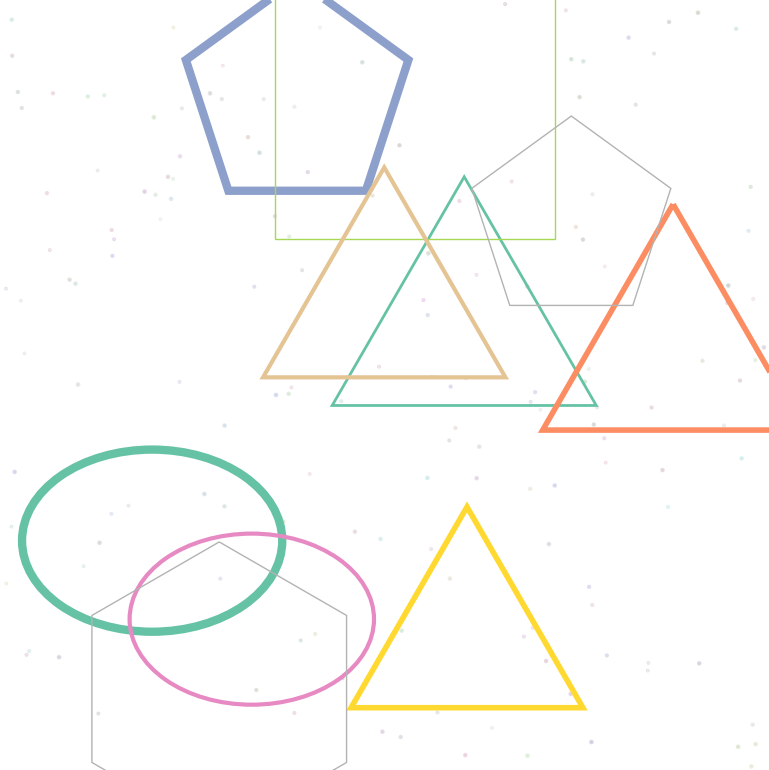[{"shape": "triangle", "thickness": 1, "radius": 0.99, "center": [0.603, 0.572]}, {"shape": "oval", "thickness": 3, "radius": 0.84, "center": [0.198, 0.298]}, {"shape": "triangle", "thickness": 2, "radius": 0.98, "center": [0.874, 0.539]}, {"shape": "pentagon", "thickness": 3, "radius": 0.76, "center": [0.386, 0.875]}, {"shape": "oval", "thickness": 1.5, "radius": 0.79, "center": [0.327, 0.196]}, {"shape": "square", "thickness": 0.5, "radius": 0.91, "center": [0.539, 0.872]}, {"shape": "triangle", "thickness": 2, "radius": 0.87, "center": [0.606, 0.168]}, {"shape": "triangle", "thickness": 1.5, "radius": 0.91, "center": [0.499, 0.601]}, {"shape": "hexagon", "thickness": 0.5, "radius": 0.95, "center": [0.285, 0.105]}, {"shape": "pentagon", "thickness": 0.5, "radius": 0.68, "center": [0.742, 0.713]}]